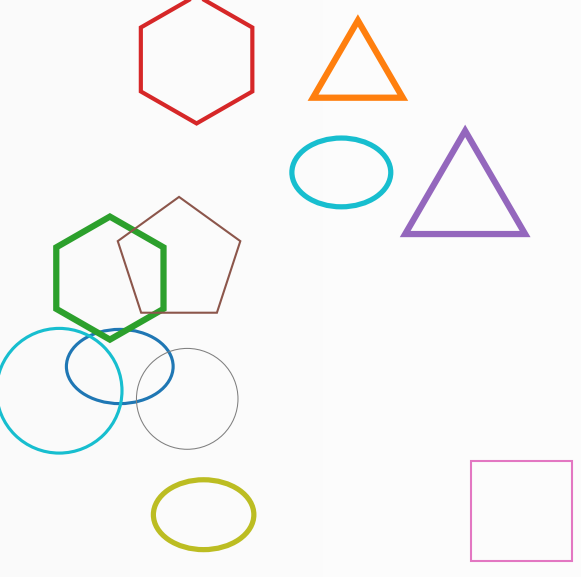[{"shape": "oval", "thickness": 1.5, "radius": 0.46, "center": [0.206, 0.364]}, {"shape": "triangle", "thickness": 3, "radius": 0.45, "center": [0.616, 0.875]}, {"shape": "hexagon", "thickness": 3, "radius": 0.53, "center": [0.189, 0.518]}, {"shape": "hexagon", "thickness": 2, "radius": 0.55, "center": [0.338, 0.896]}, {"shape": "triangle", "thickness": 3, "radius": 0.6, "center": [0.8, 0.653]}, {"shape": "pentagon", "thickness": 1, "radius": 0.55, "center": [0.308, 0.547]}, {"shape": "square", "thickness": 1, "radius": 0.43, "center": [0.897, 0.114]}, {"shape": "circle", "thickness": 0.5, "radius": 0.44, "center": [0.322, 0.308]}, {"shape": "oval", "thickness": 2.5, "radius": 0.43, "center": [0.35, 0.108]}, {"shape": "circle", "thickness": 1.5, "radius": 0.54, "center": [0.102, 0.323]}, {"shape": "oval", "thickness": 2.5, "radius": 0.43, "center": [0.587, 0.701]}]